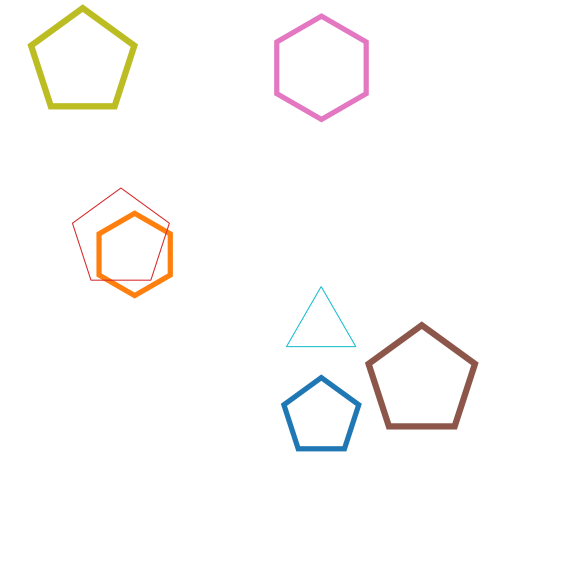[{"shape": "pentagon", "thickness": 2.5, "radius": 0.34, "center": [0.556, 0.277]}, {"shape": "hexagon", "thickness": 2.5, "radius": 0.36, "center": [0.233, 0.559]}, {"shape": "pentagon", "thickness": 0.5, "radius": 0.44, "center": [0.209, 0.585]}, {"shape": "pentagon", "thickness": 3, "radius": 0.48, "center": [0.73, 0.339]}, {"shape": "hexagon", "thickness": 2.5, "radius": 0.45, "center": [0.557, 0.882]}, {"shape": "pentagon", "thickness": 3, "radius": 0.47, "center": [0.143, 0.891]}, {"shape": "triangle", "thickness": 0.5, "radius": 0.35, "center": [0.556, 0.434]}]